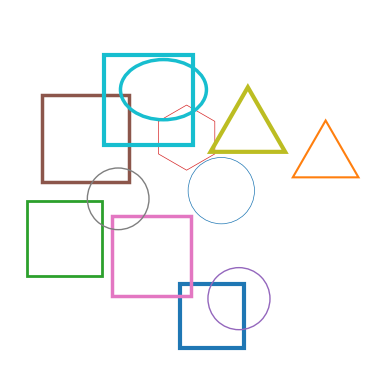[{"shape": "square", "thickness": 3, "radius": 0.42, "center": [0.551, 0.179]}, {"shape": "circle", "thickness": 0.5, "radius": 0.43, "center": [0.575, 0.505]}, {"shape": "triangle", "thickness": 1.5, "radius": 0.49, "center": [0.846, 0.589]}, {"shape": "square", "thickness": 2, "radius": 0.49, "center": [0.167, 0.38]}, {"shape": "hexagon", "thickness": 0.5, "radius": 0.42, "center": [0.485, 0.643]}, {"shape": "circle", "thickness": 1, "radius": 0.4, "center": [0.621, 0.224]}, {"shape": "square", "thickness": 2.5, "radius": 0.56, "center": [0.223, 0.641]}, {"shape": "square", "thickness": 2.5, "radius": 0.52, "center": [0.393, 0.335]}, {"shape": "circle", "thickness": 1, "radius": 0.4, "center": [0.307, 0.484]}, {"shape": "triangle", "thickness": 3, "radius": 0.56, "center": [0.644, 0.662]}, {"shape": "oval", "thickness": 2.5, "radius": 0.56, "center": [0.425, 0.767]}, {"shape": "square", "thickness": 3, "radius": 0.58, "center": [0.386, 0.74]}]